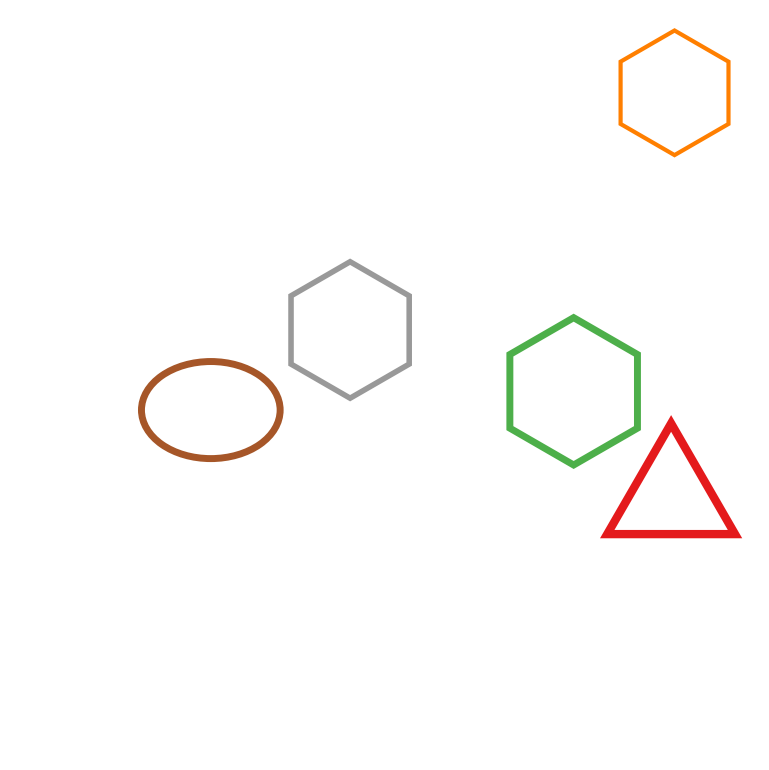[{"shape": "triangle", "thickness": 3, "radius": 0.48, "center": [0.872, 0.354]}, {"shape": "hexagon", "thickness": 2.5, "radius": 0.48, "center": [0.745, 0.492]}, {"shape": "hexagon", "thickness": 1.5, "radius": 0.4, "center": [0.876, 0.879]}, {"shape": "oval", "thickness": 2.5, "radius": 0.45, "center": [0.274, 0.467]}, {"shape": "hexagon", "thickness": 2, "radius": 0.44, "center": [0.455, 0.571]}]